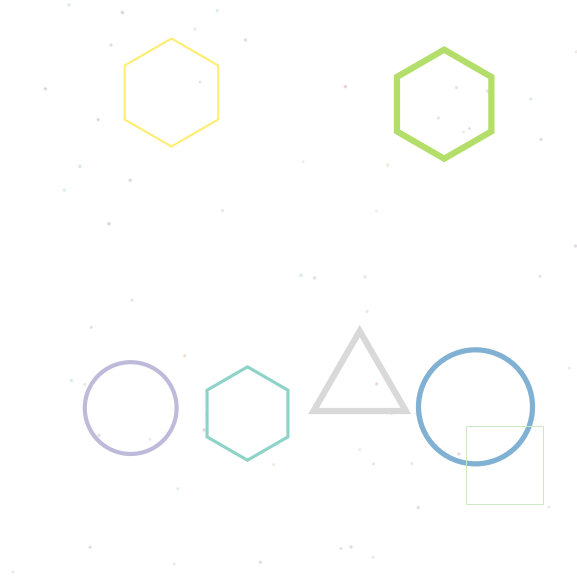[{"shape": "hexagon", "thickness": 1.5, "radius": 0.4, "center": [0.429, 0.283]}, {"shape": "circle", "thickness": 2, "radius": 0.4, "center": [0.226, 0.292]}, {"shape": "circle", "thickness": 2.5, "radius": 0.49, "center": [0.823, 0.295]}, {"shape": "hexagon", "thickness": 3, "radius": 0.47, "center": [0.769, 0.819]}, {"shape": "triangle", "thickness": 3, "radius": 0.46, "center": [0.623, 0.334]}, {"shape": "square", "thickness": 0.5, "radius": 0.34, "center": [0.873, 0.194]}, {"shape": "hexagon", "thickness": 1, "radius": 0.47, "center": [0.297, 0.839]}]